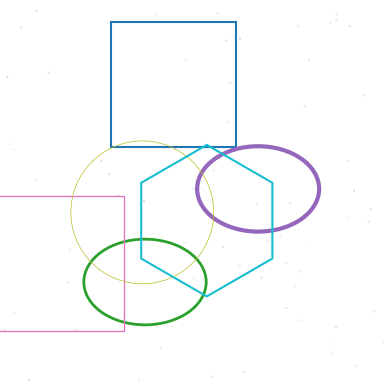[{"shape": "square", "thickness": 1.5, "radius": 0.81, "center": [0.45, 0.78]}, {"shape": "oval", "thickness": 2, "radius": 0.79, "center": [0.377, 0.268]}, {"shape": "oval", "thickness": 3, "radius": 0.79, "center": [0.67, 0.509]}, {"shape": "square", "thickness": 1, "radius": 0.88, "center": [0.147, 0.317]}, {"shape": "circle", "thickness": 0.5, "radius": 0.93, "center": [0.37, 0.448]}, {"shape": "hexagon", "thickness": 1.5, "radius": 0.98, "center": [0.537, 0.427]}]